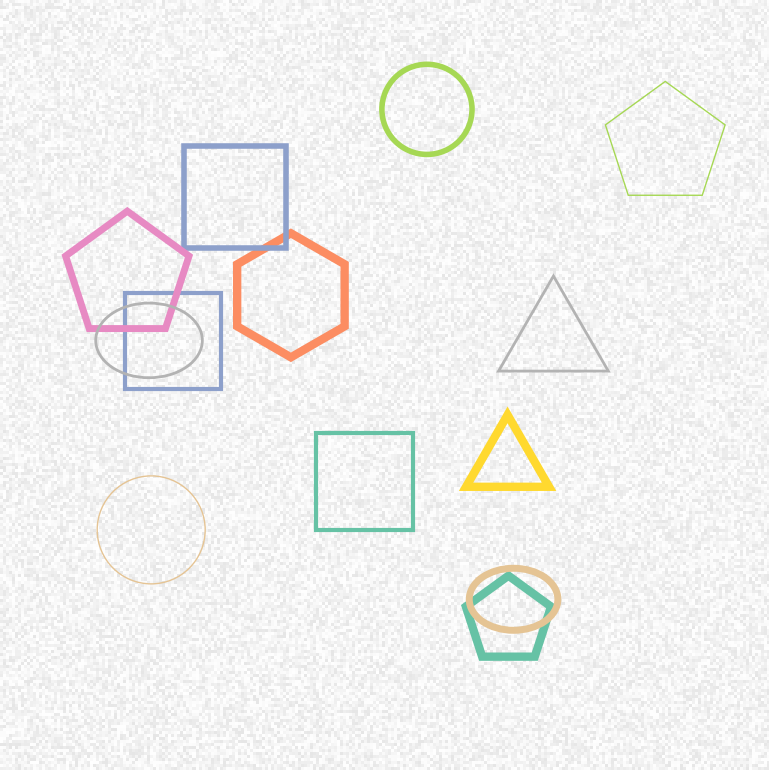[{"shape": "pentagon", "thickness": 3, "radius": 0.29, "center": [0.66, 0.194]}, {"shape": "square", "thickness": 1.5, "radius": 0.32, "center": [0.473, 0.375]}, {"shape": "hexagon", "thickness": 3, "radius": 0.4, "center": [0.378, 0.617]}, {"shape": "square", "thickness": 2, "radius": 0.33, "center": [0.305, 0.744]}, {"shape": "square", "thickness": 1.5, "radius": 0.31, "center": [0.225, 0.558]}, {"shape": "pentagon", "thickness": 2.5, "radius": 0.42, "center": [0.165, 0.641]}, {"shape": "pentagon", "thickness": 0.5, "radius": 0.41, "center": [0.864, 0.813]}, {"shape": "circle", "thickness": 2, "radius": 0.29, "center": [0.554, 0.858]}, {"shape": "triangle", "thickness": 3, "radius": 0.31, "center": [0.659, 0.399]}, {"shape": "circle", "thickness": 0.5, "radius": 0.35, "center": [0.196, 0.312]}, {"shape": "oval", "thickness": 2.5, "radius": 0.29, "center": [0.667, 0.222]}, {"shape": "oval", "thickness": 1, "radius": 0.35, "center": [0.194, 0.558]}, {"shape": "triangle", "thickness": 1, "radius": 0.41, "center": [0.719, 0.559]}]